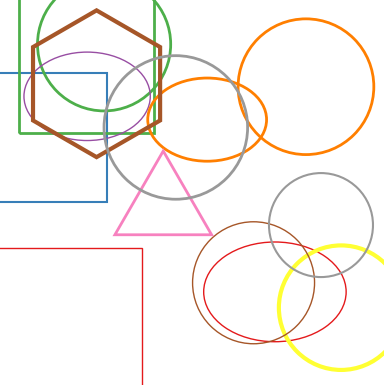[{"shape": "square", "thickness": 1, "radius": 0.96, "center": [0.178, 0.163]}, {"shape": "oval", "thickness": 1, "radius": 0.93, "center": [0.714, 0.242]}, {"shape": "square", "thickness": 1.5, "radius": 0.84, "center": [0.11, 0.643]}, {"shape": "circle", "thickness": 2, "radius": 0.86, "center": [0.27, 0.885]}, {"shape": "square", "thickness": 2, "radius": 0.88, "center": [0.224, 0.832]}, {"shape": "oval", "thickness": 1, "radius": 0.82, "center": [0.226, 0.75]}, {"shape": "oval", "thickness": 2, "radius": 0.77, "center": [0.538, 0.689]}, {"shape": "circle", "thickness": 2, "radius": 0.88, "center": [0.795, 0.775]}, {"shape": "circle", "thickness": 3, "radius": 0.81, "center": [0.886, 0.201]}, {"shape": "hexagon", "thickness": 3, "radius": 0.95, "center": [0.251, 0.782]}, {"shape": "circle", "thickness": 1, "radius": 0.79, "center": [0.659, 0.266]}, {"shape": "triangle", "thickness": 2, "radius": 0.73, "center": [0.424, 0.463]}, {"shape": "circle", "thickness": 1.5, "radius": 0.68, "center": [0.834, 0.415]}, {"shape": "circle", "thickness": 2, "radius": 0.93, "center": [0.457, 0.669]}]